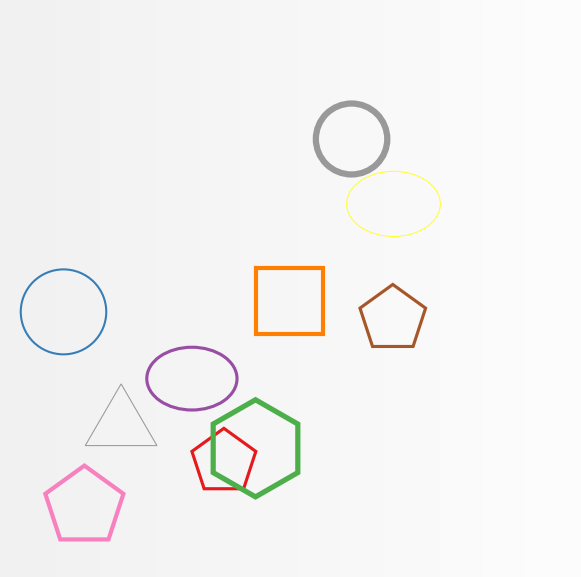[{"shape": "pentagon", "thickness": 1.5, "radius": 0.29, "center": [0.385, 0.2]}, {"shape": "circle", "thickness": 1, "radius": 0.37, "center": [0.109, 0.459]}, {"shape": "hexagon", "thickness": 2.5, "radius": 0.42, "center": [0.44, 0.223]}, {"shape": "oval", "thickness": 1.5, "radius": 0.39, "center": [0.33, 0.344]}, {"shape": "square", "thickness": 2, "radius": 0.29, "center": [0.498, 0.478]}, {"shape": "oval", "thickness": 0.5, "radius": 0.4, "center": [0.677, 0.646]}, {"shape": "pentagon", "thickness": 1.5, "radius": 0.3, "center": [0.676, 0.447]}, {"shape": "pentagon", "thickness": 2, "radius": 0.35, "center": [0.145, 0.122]}, {"shape": "triangle", "thickness": 0.5, "radius": 0.36, "center": [0.208, 0.263]}, {"shape": "circle", "thickness": 3, "radius": 0.31, "center": [0.605, 0.758]}]